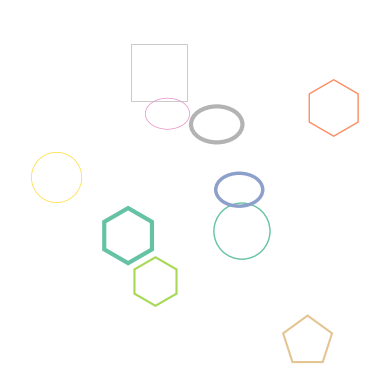[{"shape": "hexagon", "thickness": 3, "radius": 0.36, "center": [0.333, 0.388]}, {"shape": "circle", "thickness": 1, "radius": 0.36, "center": [0.628, 0.4]}, {"shape": "hexagon", "thickness": 1, "radius": 0.37, "center": [0.867, 0.72]}, {"shape": "oval", "thickness": 2.5, "radius": 0.31, "center": [0.621, 0.507]}, {"shape": "oval", "thickness": 0.5, "radius": 0.29, "center": [0.435, 0.705]}, {"shape": "hexagon", "thickness": 1.5, "radius": 0.32, "center": [0.404, 0.269]}, {"shape": "circle", "thickness": 0.5, "radius": 0.33, "center": [0.147, 0.539]}, {"shape": "pentagon", "thickness": 1.5, "radius": 0.33, "center": [0.799, 0.114]}, {"shape": "oval", "thickness": 3, "radius": 0.33, "center": [0.563, 0.677]}, {"shape": "square", "thickness": 0.5, "radius": 0.37, "center": [0.412, 0.811]}]